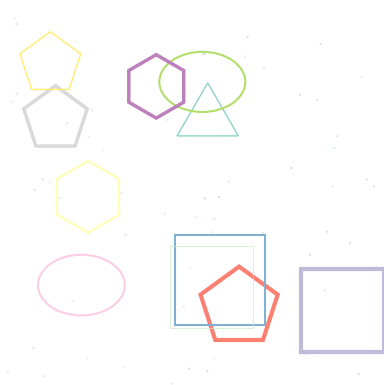[{"shape": "triangle", "thickness": 1, "radius": 0.46, "center": [0.539, 0.693]}, {"shape": "hexagon", "thickness": 1.5, "radius": 0.47, "center": [0.229, 0.489]}, {"shape": "square", "thickness": 3, "radius": 0.54, "center": [0.889, 0.193]}, {"shape": "pentagon", "thickness": 3, "radius": 0.53, "center": [0.621, 0.202]}, {"shape": "square", "thickness": 1.5, "radius": 0.58, "center": [0.571, 0.273]}, {"shape": "oval", "thickness": 1.5, "radius": 0.56, "center": [0.525, 0.787]}, {"shape": "oval", "thickness": 1.5, "radius": 0.56, "center": [0.211, 0.259]}, {"shape": "pentagon", "thickness": 2.5, "radius": 0.43, "center": [0.144, 0.691]}, {"shape": "hexagon", "thickness": 2.5, "radius": 0.41, "center": [0.406, 0.776]}, {"shape": "square", "thickness": 0.5, "radius": 0.54, "center": [0.549, 0.254]}, {"shape": "pentagon", "thickness": 1, "radius": 0.41, "center": [0.131, 0.835]}]